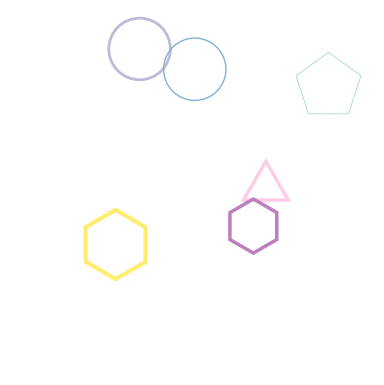[{"shape": "pentagon", "thickness": 0.5, "radius": 0.44, "center": [0.853, 0.776]}, {"shape": "circle", "thickness": 2, "radius": 0.4, "center": [0.363, 0.873]}, {"shape": "circle", "thickness": 1, "radius": 0.4, "center": [0.506, 0.82]}, {"shape": "triangle", "thickness": 2.5, "radius": 0.34, "center": [0.691, 0.514]}, {"shape": "hexagon", "thickness": 2.5, "radius": 0.35, "center": [0.658, 0.413]}, {"shape": "hexagon", "thickness": 3, "radius": 0.45, "center": [0.3, 0.365]}]